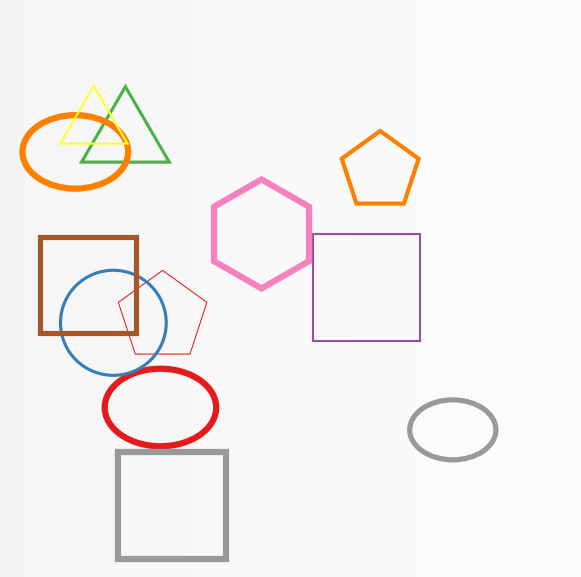[{"shape": "pentagon", "thickness": 0.5, "radius": 0.4, "center": [0.28, 0.451]}, {"shape": "oval", "thickness": 3, "radius": 0.48, "center": [0.276, 0.294]}, {"shape": "circle", "thickness": 1.5, "radius": 0.45, "center": [0.195, 0.44]}, {"shape": "triangle", "thickness": 1.5, "radius": 0.44, "center": [0.216, 0.762]}, {"shape": "square", "thickness": 1, "radius": 0.46, "center": [0.63, 0.501]}, {"shape": "pentagon", "thickness": 2, "radius": 0.35, "center": [0.654, 0.703]}, {"shape": "oval", "thickness": 3, "radius": 0.45, "center": [0.13, 0.736]}, {"shape": "triangle", "thickness": 1, "radius": 0.33, "center": [0.161, 0.784]}, {"shape": "square", "thickness": 2.5, "radius": 0.41, "center": [0.151, 0.505]}, {"shape": "hexagon", "thickness": 3, "radius": 0.47, "center": [0.45, 0.594]}, {"shape": "square", "thickness": 3, "radius": 0.46, "center": [0.296, 0.124]}, {"shape": "oval", "thickness": 2.5, "radius": 0.37, "center": [0.779, 0.255]}]